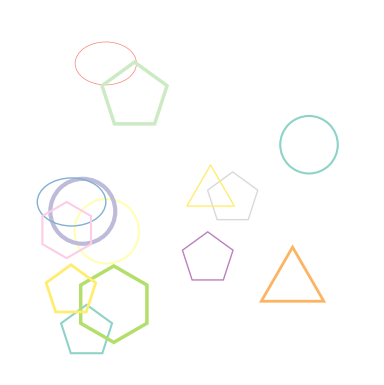[{"shape": "pentagon", "thickness": 1.5, "radius": 0.35, "center": [0.225, 0.139]}, {"shape": "circle", "thickness": 1.5, "radius": 0.37, "center": [0.803, 0.624]}, {"shape": "circle", "thickness": 1.5, "radius": 0.42, "center": [0.277, 0.399]}, {"shape": "circle", "thickness": 3, "radius": 0.42, "center": [0.215, 0.451]}, {"shape": "oval", "thickness": 0.5, "radius": 0.4, "center": [0.275, 0.835]}, {"shape": "oval", "thickness": 1, "radius": 0.45, "center": [0.186, 0.475]}, {"shape": "triangle", "thickness": 2, "radius": 0.47, "center": [0.76, 0.264]}, {"shape": "hexagon", "thickness": 2.5, "radius": 0.5, "center": [0.296, 0.21]}, {"shape": "hexagon", "thickness": 1.5, "radius": 0.36, "center": [0.173, 0.402]}, {"shape": "pentagon", "thickness": 1, "radius": 0.34, "center": [0.604, 0.485]}, {"shape": "pentagon", "thickness": 1, "radius": 0.35, "center": [0.54, 0.329]}, {"shape": "pentagon", "thickness": 2.5, "radius": 0.44, "center": [0.349, 0.75]}, {"shape": "triangle", "thickness": 1, "radius": 0.36, "center": [0.547, 0.5]}, {"shape": "pentagon", "thickness": 2, "radius": 0.34, "center": [0.184, 0.245]}]